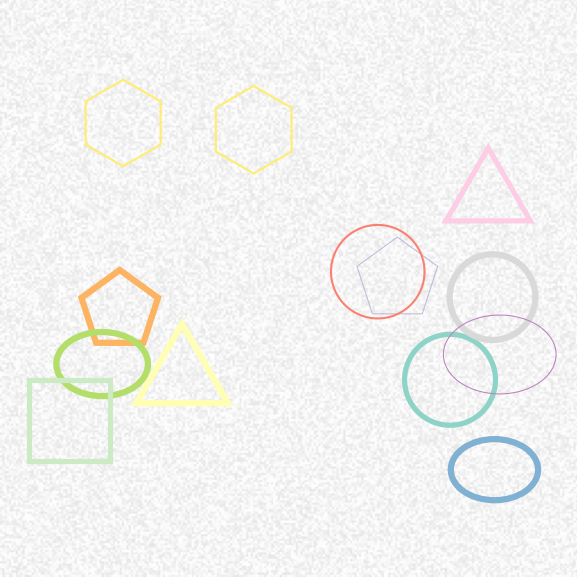[{"shape": "circle", "thickness": 2.5, "radius": 0.39, "center": [0.779, 0.341]}, {"shape": "triangle", "thickness": 3, "radius": 0.46, "center": [0.315, 0.347]}, {"shape": "pentagon", "thickness": 0.5, "radius": 0.37, "center": [0.688, 0.515]}, {"shape": "circle", "thickness": 1, "radius": 0.4, "center": [0.654, 0.529]}, {"shape": "oval", "thickness": 3, "radius": 0.38, "center": [0.856, 0.186]}, {"shape": "pentagon", "thickness": 3, "radius": 0.35, "center": [0.207, 0.462]}, {"shape": "oval", "thickness": 3, "radius": 0.4, "center": [0.177, 0.369]}, {"shape": "triangle", "thickness": 2.5, "radius": 0.42, "center": [0.845, 0.659]}, {"shape": "circle", "thickness": 3, "radius": 0.37, "center": [0.853, 0.485]}, {"shape": "oval", "thickness": 0.5, "radius": 0.49, "center": [0.865, 0.385]}, {"shape": "square", "thickness": 2.5, "radius": 0.35, "center": [0.121, 0.271]}, {"shape": "hexagon", "thickness": 1, "radius": 0.37, "center": [0.213, 0.786]}, {"shape": "hexagon", "thickness": 1, "radius": 0.38, "center": [0.439, 0.774]}]